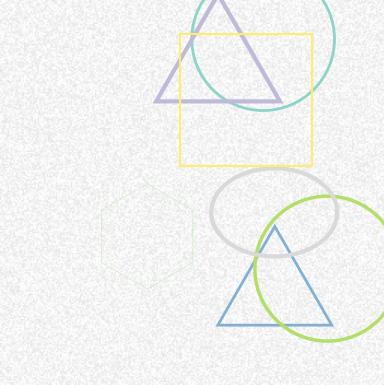[{"shape": "circle", "thickness": 2, "radius": 0.93, "center": [0.684, 0.898]}, {"shape": "triangle", "thickness": 3, "radius": 0.93, "center": [0.566, 0.829]}, {"shape": "triangle", "thickness": 2, "radius": 0.85, "center": [0.714, 0.241]}, {"shape": "circle", "thickness": 2.5, "radius": 0.94, "center": [0.85, 0.302]}, {"shape": "oval", "thickness": 3, "radius": 0.82, "center": [0.712, 0.448]}, {"shape": "hexagon", "thickness": 0.5, "radius": 0.68, "center": [0.383, 0.386]}, {"shape": "square", "thickness": 1.5, "radius": 0.86, "center": [0.639, 0.741]}]